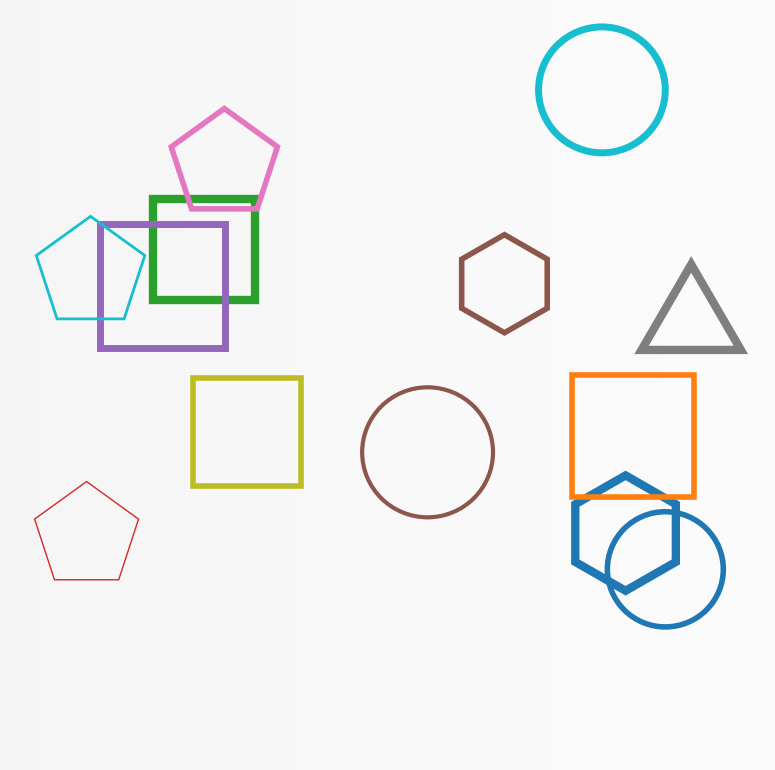[{"shape": "circle", "thickness": 2, "radius": 0.37, "center": [0.858, 0.261]}, {"shape": "hexagon", "thickness": 3, "radius": 0.37, "center": [0.807, 0.308]}, {"shape": "square", "thickness": 2, "radius": 0.39, "center": [0.817, 0.434]}, {"shape": "square", "thickness": 3, "radius": 0.33, "center": [0.263, 0.676]}, {"shape": "pentagon", "thickness": 0.5, "radius": 0.35, "center": [0.112, 0.304]}, {"shape": "square", "thickness": 2.5, "radius": 0.4, "center": [0.21, 0.629]}, {"shape": "hexagon", "thickness": 2, "radius": 0.32, "center": [0.651, 0.632]}, {"shape": "circle", "thickness": 1.5, "radius": 0.42, "center": [0.552, 0.413]}, {"shape": "pentagon", "thickness": 2, "radius": 0.36, "center": [0.289, 0.787]}, {"shape": "triangle", "thickness": 3, "radius": 0.37, "center": [0.892, 0.583]}, {"shape": "square", "thickness": 2, "radius": 0.35, "center": [0.318, 0.439]}, {"shape": "circle", "thickness": 2.5, "radius": 0.41, "center": [0.777, 0.883]}, {"shape": "pentagon", "thickness": 1, "radius": 0.37, "center": [0.117, 0.645]}]